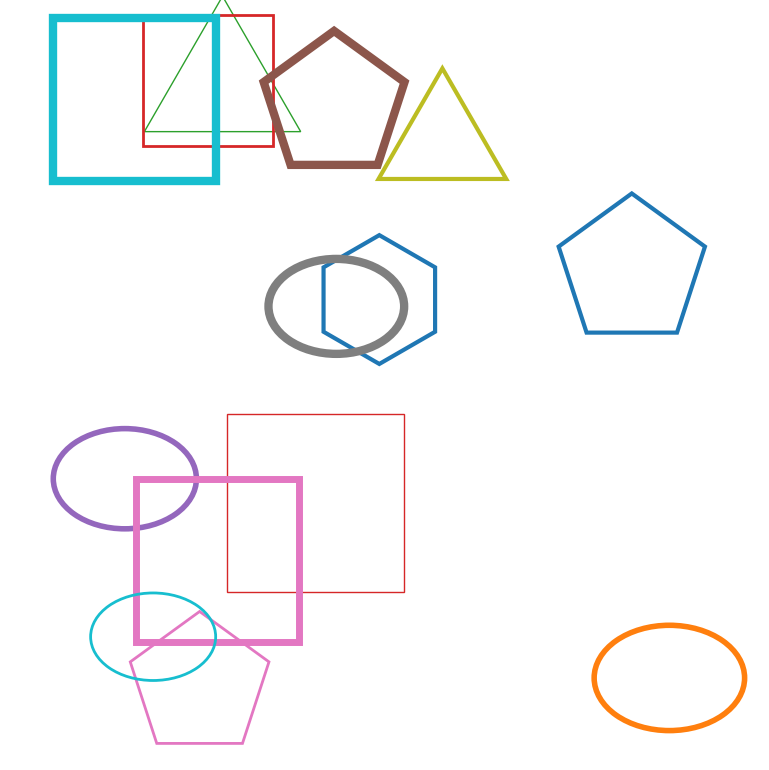[{"shape": "hexagon", "thickness": 1.5, "radius": 0.42, "center": [0.493, 0.611]}, {"shape": "pentagon", "thickness": 1.5, "radius": 0.5, "center": [0.821, 0.649]}, {"shape": "oval", "thickness": 2, "radius": 0.49, "center": [0.869, 0.12]}, {"shape": "triangle", "thickness": 0.5, "radius": 0.59, "center": [0.289, 0.888]}, {"shape": "square", "thickness": 0.5, "radius": 0.58, "center": [0.41, 0.347]}, {"shape": "square", "thickness": 1, "radius": 0.42, "center": [0.27, 0.895]}, {"shape": "oval", "thickness": 2, "radius": 0.46, "center": [0.162, 0.378]}, {"shape": "pentagon", "thickness": 3, "radius": 0.48, "center": [0.434, 0.864]}, {"shape": "pentagon", "thickness": 1, "radius": 0.47, "center": [0.259, 0.111]}, {"shape": "square", "thickness": 2.5, "radius": 0.53, "center": [0.283, 0.272]}, {"shape": "oval", "thickness": 3, "radius": 0.44, "center": [0.437, 0.602]}, {"shape": "triangle", "thickness": 1.5, "radius": 0.48, "center": [0.575, 0.815]}, {"shape": "square", "thickness": 3, "radius": 0.53, "center": [0.175, 0.87]}, {"shape": "oval", "thickness": 1, "radius": 0.41, "center": [0.199, 0.173]}]